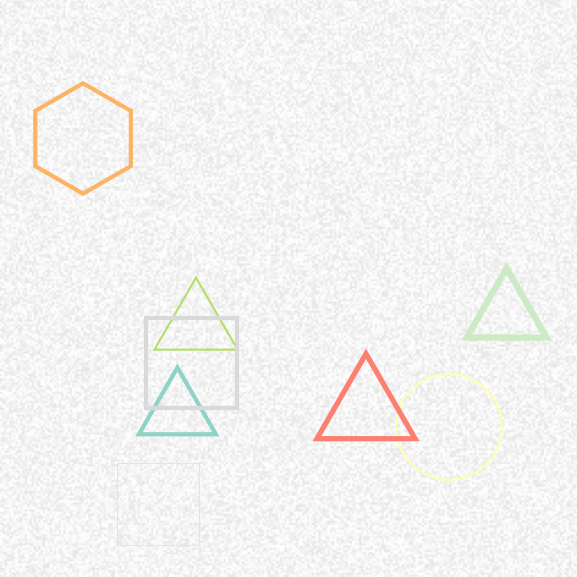[{"shape": "triangle", "thickness": 2, "radius": 0.39, "center": [0.307, 0.286]}, {"shape": "circle", "thickness": 1, "radius": 0.46, "center": [0.777, 0.26]}, {"shape": "triangle", "thickness": 2.5, "radius": 0.49, "center": [0.634, 0.289]}, {"shape": "hexagon", "thickness": 2, "radius": 0.48, "center": [0.144, 0.759]}, {"shape": "triangle", "thickness": 1, "radius": 0.42, "center": [0.339, 0.435]}, {"shape": "square", "thickness": 2, "radius": 0.39, "center": [0.331, 0.37]}, {"shape": "triangle", "thickness": 3, "radius": 0.4, "center": [0.877, 0.455]}, {"shape": "square", "thickness": 0.5, "radius": 0.36, "center": [0.274, 0.127]}]